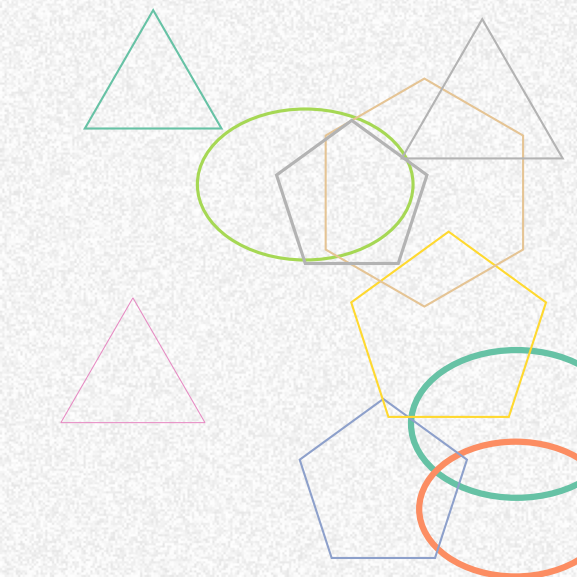[{"shape": "triangle", "thickness": 1, "radius": 0.68, "center": [0.265, 0.845]}, {"shape": "oval", "thickness": 3, "radius": 0.91, "center": [0.894, 0.265]}, {"shape": "oval", "thickness": 3, "radius": 0.83, "center": [0.893, 0.118]}, {"shape": "pentagon", "thickness": 1, "radius": 0.76, "center": [0.664, 0.156]}, {"shape": "triangle", "thickness": 0.5, "radius": 0.72, "center": [0.23, 0.339]}, {"shape": "oval", "thickness": 1.5, "radius": 0.93, "center": [0.528, 0.68]}, {"shape": "pentagon", "thickness": 1, "radius": 0.89, "center": [0.777, 0.421]}, {"shape": "hexagon", "thickness": 1, "radius": 0.99, "center": [0.735, 0.666]}, {"shape": "triangle", "thickness": 1, "radius": 0.8, "center": [0.835, 0.805]}, {"shape": "pentagon", "thickness": 1.5, "radius": 0.68, "center": [0.609, 0.654]}]